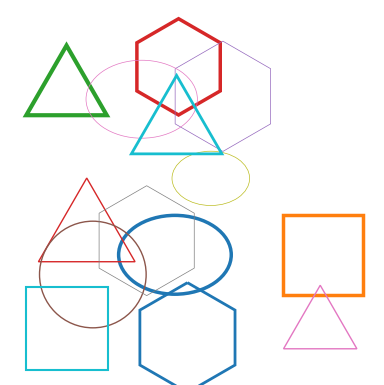[{"shape": "hexagon", "thickness": 2, "radius": 0.71, "center": [0.487, 0.123]}, {"shape": "oval", "thickness": 2.5, "radius": 0.73, "center": [0.454, 0.338]}, {"shape": "square", "thickness": 2.5, "radius": 0.52, "center": [0.839, 0.338]}, {"shape": "triangle", "thickness": 3, "radius": 0.6, "center": [0.173, 0.761]}, {"shape": "hexagon", "thickness": 2.5, "radius": 0.63, "center": [0.464, 0.826]}, {"shape": "triangle", "thickness": 1, "radius": 0.72, "center": [0.225, 0.393]}, {"shape": "hexagon", "thickness": 0.5, "radius": 0.72, "center": [0.579, 0.75]}, {"shape": "circle", "thickness": 1, "radius": 0.69, "center": [0.241, 0.287]}, {"shape": "triangle", "thickness": 1, "radius": 0.55, "center": [0.832, 0.149]}, {"shape": "oval", "thickness": 0.5, "radius": 0.72, "center": [0.368, 0.742]}, {"shape": "hexagon", "thickness": 0.5, "radius": 0.71, "center": [0.381, 0.375]}, {"shape": "oval", "thickness": 0.5, "radius": 0.5, "center": [0.548, 0.537]}, {"shape": "square", "thickness": 1.5, "radius": 0.53, "center": [0.174, 0.147]}, {"shape": "triangle", "thickness": 2, "radius": 0.68, "center": [0.459, 0.668]}]